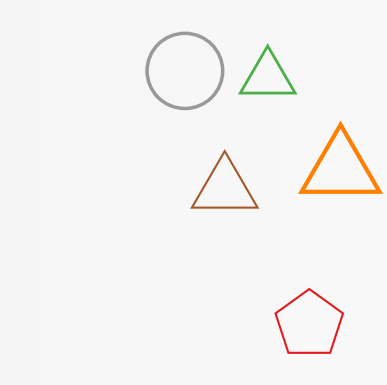[{"shape": "pentagon", "thickness": 1.5, "radius": 0.46, "center": [0.798, 0.158]}, {"shape": "triangle", "thickness": 2, "radius": 0.41, "center": [0.691, 0.799]}, {"shape": "triangle", "thickness": 3, "radius": 0.58, "center": [0.879, 0.56]}, {"shape": "triangle", "thickness": 1.5, "radius": 0.49, "center": [0.58, 0.51]}, {"shape": "circle", "thickness": 2.5, "radius": 0.49, "center": [0.477, 0.816]}]